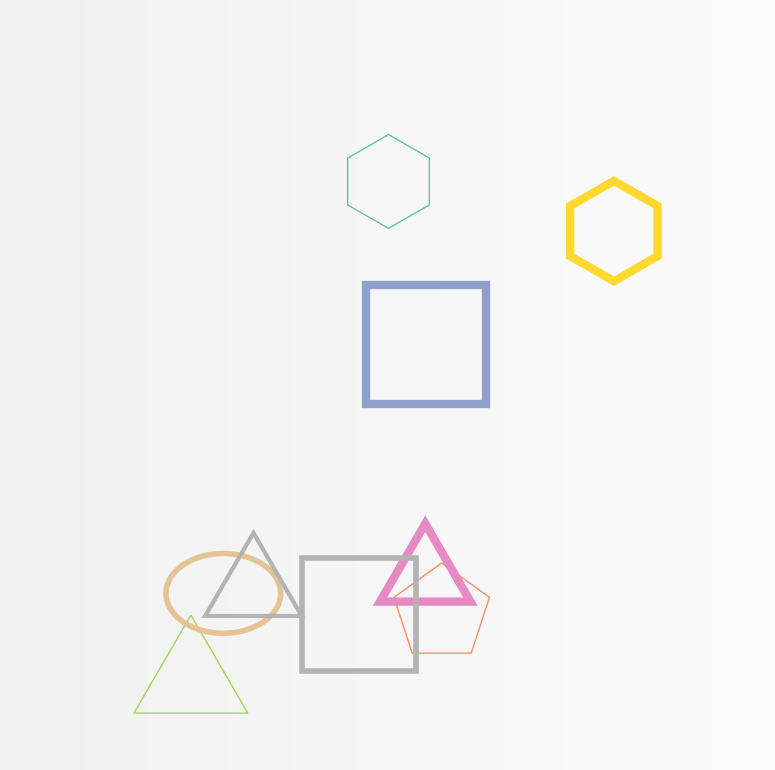[{"shape": "hexagon", "thickness": 0.5, "radius": 0.3, "center": [0.501, 0.764]}, {"shape": "pentagon", "thickness": 0.5, "radius": 0.32, "center": [0.57, 0.204]}, {"shape": "square", "thickness": 3, "radius": 0.39, "center": [0.549, 0.553]}, {"shape": "triangle", "thickness": 3, "radius": 0.34, "center": [0.549, 0.252]}, {"shape": "triangle", "thickness": 0.5, "radius": 0.42, "center": [0.246, 0.116]}, {"shape": "hexagon", "thickness": 3, "radius": 0.33, "center": [0.792, 0.7]}, {"shape": "oval", "thickness": 2, "radius": 0.37, "center": [0.288, 0.229]}, {"shape": "square", "thickness": 2, "radius": 0.37, "center": [0.463, 0.202]}, {"shape": "triangle", "thickness": 1.5, "radius": 0.36, "center": [0.327, 0.236]}]